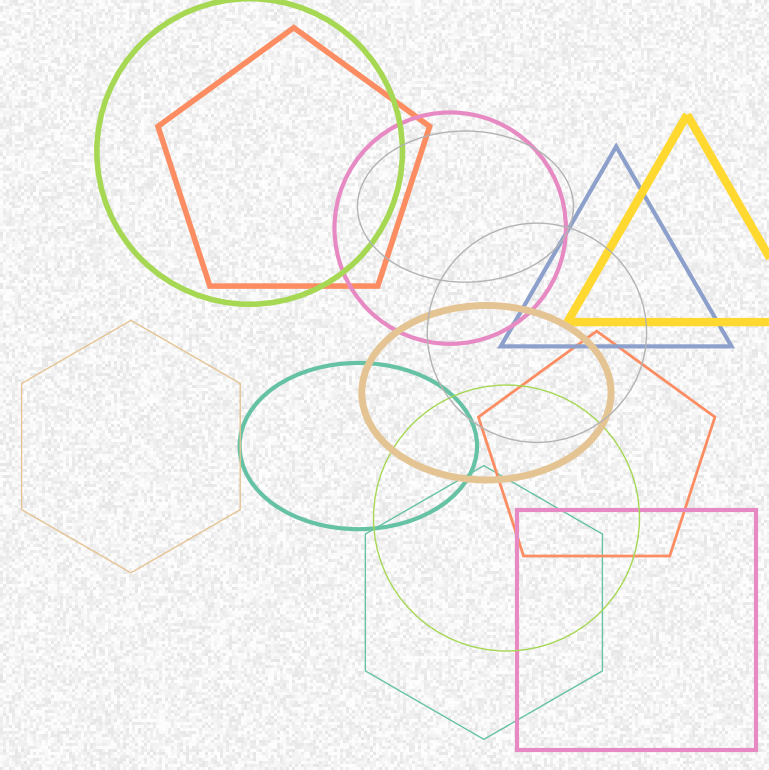[{"shape": "hexagon", "thickness": 0.5, "radius": 0.89, "center": [0.628, 0.218]}, {"shape": "oval", "thickness": 1.5, "radius": 0.77, "center": [0.465, 0.421]}, {"shape": "pentagon", "thickness": 2, "radius": 0.93, "center": [0.382, 0.779]}, {"shape": "pentagon", "thickness": 1, "radius": 0.81, "center": [0.775, 0.409]}, {"shape": "triangle", "thickness": 1.5, "radius": 0.87, "center": [0.8, 0.637]}, {"shape": "square", "thickness": 1.5, "radius": 0.78, "center": [0.827, 0.182]}, {"shape": "circle", "thickness": 1.5, "radius": 0.75, "center": [0.585, 0.704]}, {"shape": "circle", "thickness": 0.5, "radius": 0.86, "center": [0.658, 0.327]}, {"shape": "circle", "thickness": 2, "radius": 0.99, "center": [0.324, 0.803]}, {"shape": "triangle", "thickness": 3, "radius": 0.9, "center": [0.892, 0.671]}, {"shape": "oval", "thickness": 2.5, "radius": 0.81, "center": [0.632, 0.49]}, {"shape": "hexagon", "thickness": 0.5, "radius": 0.82, "center": [0.17, 0.42]}, {"shape": "circle", "thickness": 0.5, "radius": 0.71, "center": [0.697, 0.568]}, {"shape": "oval", "thickness": 0.5, "radius": 0.7, "center": [0.604, 0.732]}]